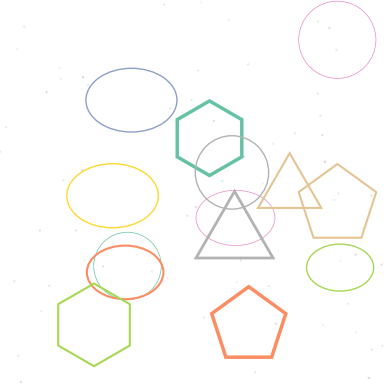[{"shape": "hexagon", "thickness": 2.5, "radius": 0.48, "center": [0.544, 0.641]}, {"shape": "circle", "thickness": 0.5, "radius": 0.44, "center": [0.331, 0.309]}, {"shape": "pentagon", "thickness": 2.5, "radius": 0.51, "center": [0.646, 0.154]}, {"shape": "oval", "thickness": 1.5, "radius": 0.5, "center": [0.325, 0.293]}, {"shape": "oval", "thickness": 1, "radius": 0.59, "center": [0.341, 0.74]}, {"shape": "oval", "thickness": 0.5, "radius": 0.51, "center": [0.612, 0.434]}, {"shape": "circle", "thickness": 0.5, "radius": 0.5, "center": [0.876, 0.897]}, {"shape": "oval", "thickness": 1, "radius": 0.44, "center": [0.883, 0.305]}, {"shape": "hexagon", "thickness": 1.5, "radius": 0.54, "center": [0.244, 0.156]}, {"shape": "oval", "thickness": 1, "radius": 0.59, "center": [0.292, 0.492]}, {"shape": "triangle", "thickness": 1.5, "radius": 0.47, "center": [0.752, 0.507]}, {"shape": "pentagon", "thickness": 1.5, "radius": 0.53, "center": [0.876, 0.468]}, {"shape": "circle", "thickness": 1, "radius": 0.48, "center": [0.603, 0.552]}, {"shape": "triangle", "thickness": 2, "radius": 0.58, "center": [0.609, 0.388]}]